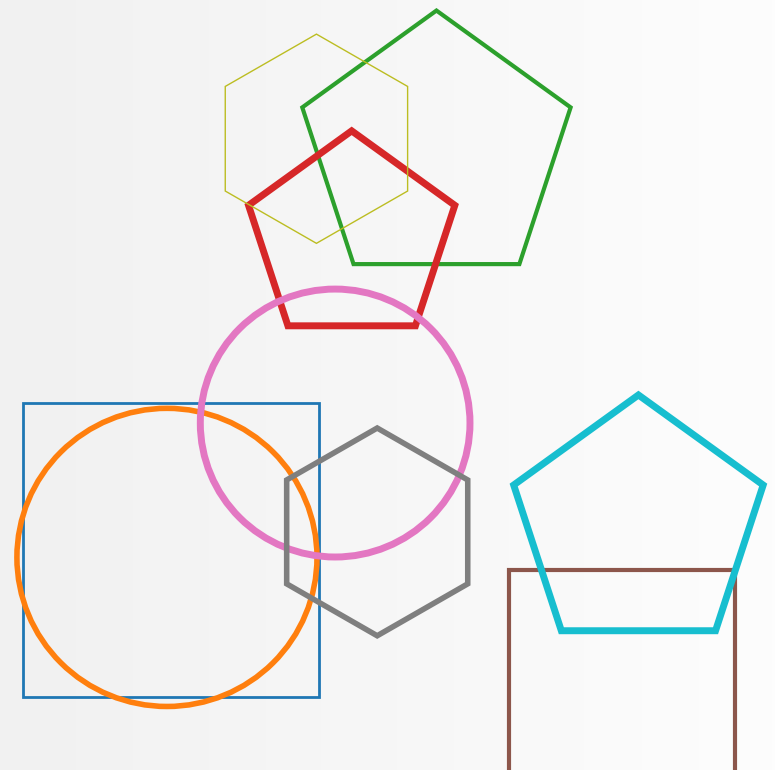[{"shape": "square", "thickness": 1, "radius": 0.96, "center": [0.22, 0.286]}, {"shape": "circle", "thickness": 2, "radius": 0.97, "center": [0.215, 0.276]}, {"shape": "pentagon", "thickness": 1.5, "radius": 0.91, "center": [0.563, 0.804]}, {"shape": "pentagon", "thickness": 2.5, "radius": 0.7, "center": [0.454, 0.69]}, {"shape": "square", "thickness": 1.5, "radius": 0.73, "center": [0.802, 0.114]}, {"shape": "circle", "thickness": 2.5, "radius": 0.87, "center": [0.432, 0.451]}, {"shape": "hexagon", "thickness": 2, "radius": 0.67, "center": [0.487, 0.309]}, {"shape": "hexagon", "thickness": 0.5, "radius": 0.68, "center": [0.408, 0.82]}, {"shape": "pentagon", "thickness": 2.5, "radius": 0.85, "center": [0.824, 0.318]}]